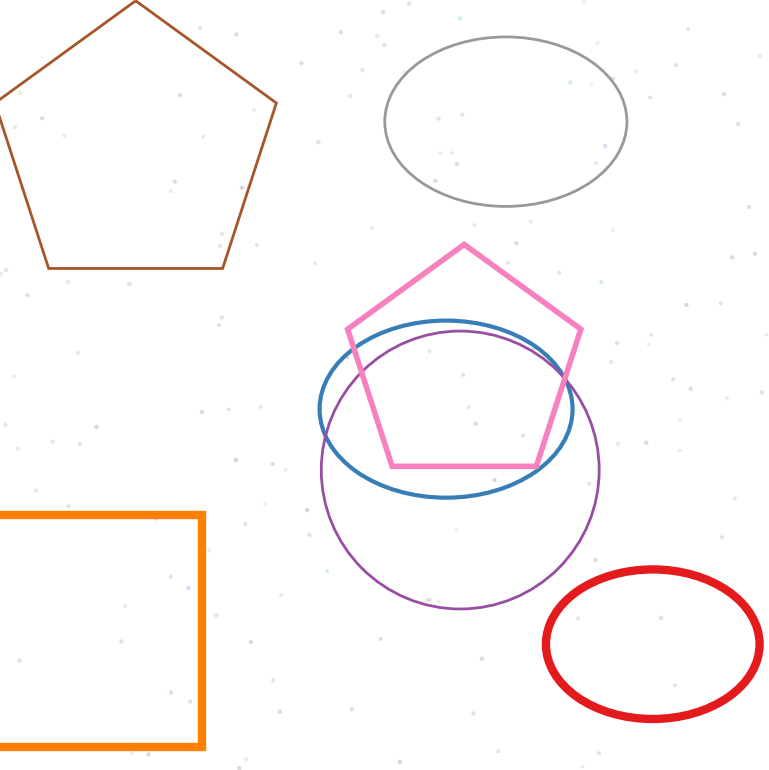[{"shape": "oval", "thickness": 3, "radius": 0.69, "center": [0.848, 0.163]}, {"shape": "oval", "thickness": 1.5, "radius": 0.82, "center": [0.579, 0.469]}, {"shape": "circle", "thickness": 1, "radius": 0.9, "center": [0.598, 0.39]}, {"shape": "square", "thickness": 3, "radius": 0.75, "center": [0.111, 0.18]}, {"shape": "pentagon", "thickness": 1, "radius": 0.96, "center": [0.176, 0.807]}, {"shape": "pentagon", "thickness": 2, "radius": 0.8, "center": [0.603, 0.523]}, {"shape": "oval", "thickness": 1, "radius": 0.79, "center": [0.657, 0.842]}]